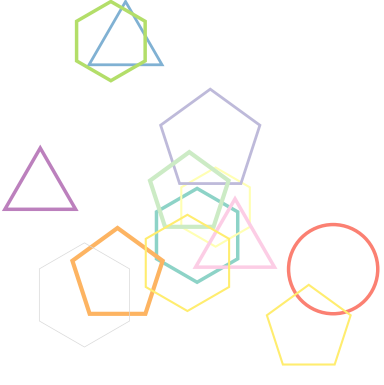[{"shape": "hexagon", "thickness": 2.5, "radius": 0.61, "center": [0.512, 0.389]}, {"shape": "hexagon", "thickness": 1.5, "radius": 0.51, "center": [0.56, 0.462]}, {"shape": "pentagon", "thickness": 2, "radius": 0.68, "center": [0.546, 0.633]}, {"shape": "circle", "thickness": 2.5, "radius": 0.58, "center": [0.865, 0.301]}, {"shape": "triangle", "thickness": 2, "radius": 0.55, "center": [0.326, 0.886]}, {"shape": "pentagon", "thickness": 3, "radius": 0.62, "center": [0.305, 0.285]}, {"shape": "hexagon", "thickness": 2.5, "radius": 0.51, "center": [0.288, 0.893]}, {"shape": "triangle", "thickness": 2.5, "radius": 0.59, "center": [0.61, 0.365]}, {"shape": "hexagon", "thickness": 0.5, "radius": 0.68, "center": [0.219, 0.234]}, {"shape": "triangle", "thickness": 2.5, "radius": 0.53, "center": [0.105, 0.509]}, {"shape": "pentagon", "thickness": 3, "radius": 0.54, "center": [0.492, 0.498]}, {"shape": "pentagon", "thickness": 1.5, "radius": 0.57, "center": [0.802, 0.146]}, {"shape": "hexagon", "thickness": 1.5, "radius": 0.62, "center": [0.487, 0.317]}]